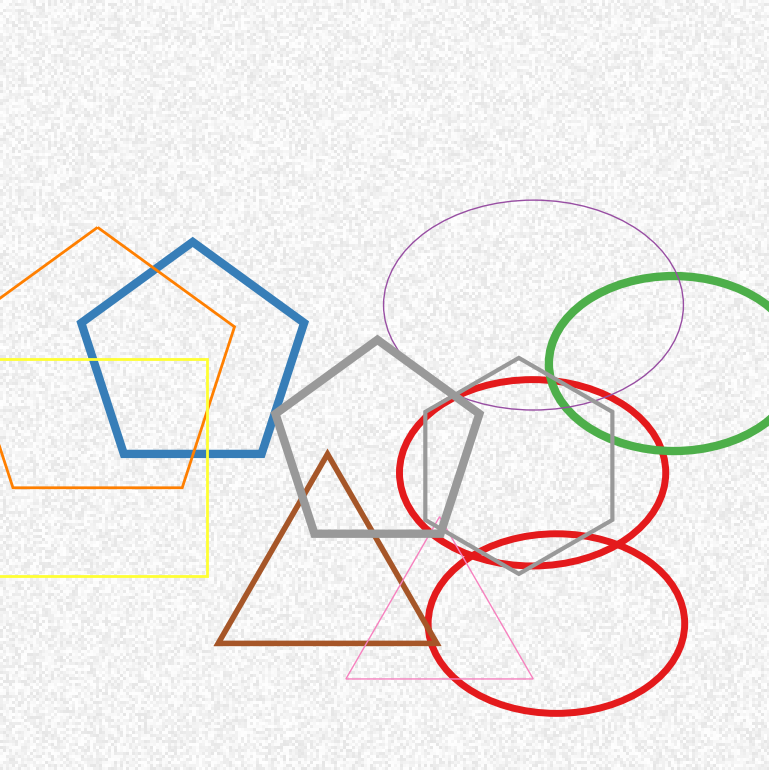[{"shape": "oval", "thickness": 2.5, "radius": 0.83, "center": [0.723, 0.19]}, {"shape": "oval", "thickness": 2.5, "radius": 0.86, "center": [0.692, 0.386]}, {"shape": "pentagon", "thickness": 3, "radius": 0.76, "center": [0.25, 0.534]}, {"shape": "oval", "thickness": 3, "radius": 0.81, "center": [0.875, 0.528]}, {"shape": "oval", "thickness": 0.5, "radius": 0.97, "center": [0.693, 0.604]}, {"shape": "pentagon", "thickness": 1, "radius": 0.93, "center": [0.127, 0.518]}, {"shape": "square", "thickness": 1, "radius": 0.7, "center": [0.128, 0.393]}, {"shape": "triangle", "thickness": 2, "radius": 0.82, "center": [0.425, 0.246]}, {"shape": "triangle", "thickness": 0.5, "radius": 0.7, "center": [0.571, 0.188]}, {"shape": "hexagon", "thickness": 1.5, "radius": 0.7, "center": [0.674, 0.395]}, {"shape": "pentagon", "thickness": 3, "radius": 0.7, "center": [0.49, 0.419]}]